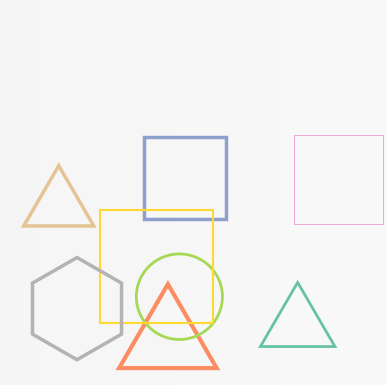[{"shape": "triangle", "thickness": 2, "radius": 0.56, "center": [0.768, 0.155]}, {"shape": "triangle", "thickness": 3, "radius": 0.73, "center": [0.433, 0.117]}, {"shape": "square", "thickness": 2.5, "radius": 0.53, "center": [0.478, 0.538]}, {"shape": "square", "thickness": 0.5, "radius": 0.58, "center": [0.873, 0.533]}, {"shape": "circle", "thickness": 2, "radius": 0.56, "center": [0.463, 0.229]}, {"shape": "square", "thickness": 1.5, "radius": 0.73, "center": [0.403, 0.309]}, {"shape": "triangle", "thickness": 2.5, "radius": 0.52, "center": [0.152, 0.465]}, {"shape": "hexagon", "thickness": 2.5, "radius": 0.66, "center": [0.199, 0.198]}]